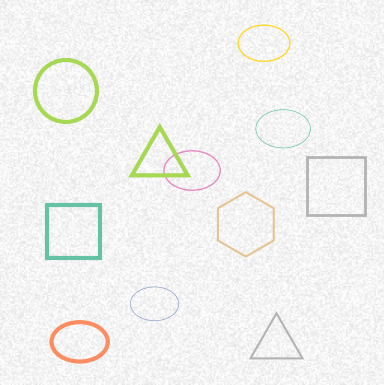[{"shape": "oval", "thickness": 0.5, "radius": 0.35, "center": [0.735, 0.665]}, {"shape": "square", "thickness": 3, "radius": 0.34, "center": [0.192, 0.398]}, {"shape": "oval", "thickness": 3, "radius": 0.37, "center": [0.207, 0.112]}, {"shape": "oval", "thickness": 0.5, "radius": 0.31, "center": [0.401, 0.211]}, {"shape": "oval", "thickness": 1, "radius": 0.37, "center": [0.499, 0.557]}, {"shape": "circle", "thickness": 3, "radius": 0.4, "center": [0.171, 0.764]}, {"shape": "triangle", "thickness": 3, "radius": 0.42, "center": [0.415, 0.586]}, {"shape": "oval", "thickness": 1, "radius": 0.34, "center": [0.686, 0.888]}, {"shape": "hexagon", "thickness": 1.5, "radius": 0.42, "center": [0.639, 0.417]}, {"shape": "triangle", "thickness": 1.5, "radius": 0.39, "center": [0.718, 0.108]}, {"shape": "square", "thickness": 2, "radius": 0.38, "center": [0.873, 0.518]}]